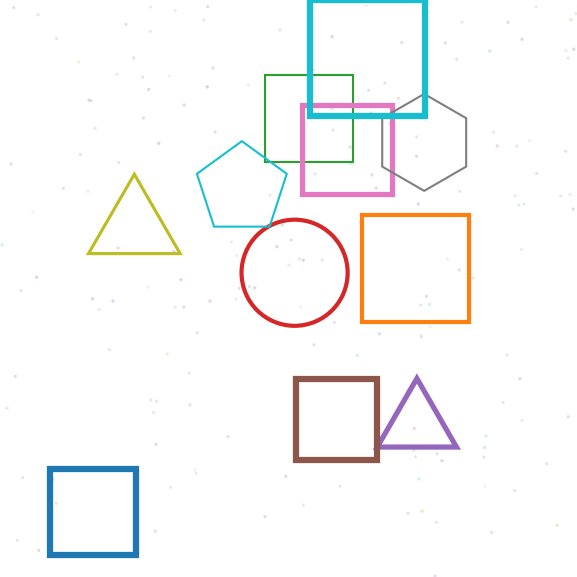[{"shape": "square", "thickness": 3, "radius": 0.37, "center": [0.161, 0.112]}, {"shape": "square", "thickness": 2, "radius": 0.46, "center": [0.719, 0.535]}, {"shape": "square", "thickness": 1, "radius": 0.38, "center": [0.535, 0.794]}, {"shape": "circle", "thickness": 2, "radius": 0.46, "center": [0.51, 0.527]}, {"shape": "triangle", "thickness": 2.5, "radius": 0.4, "center": [0.722, 0.265]}, {"shape": "square", "thickness": 3, "radius": 0.35, "center": [0.582, 0.274]}, {"shape": "square", "thickness": 2.5, "radius": 0.39, "center": [0.601, 0.74]}, {"shape": "hexagon", "thickness": 1, "radius": 0.42, "center": [0.735, 0.753]}, {"shape": "triangle", "thickness": 1.5, "radius": 0.46, "center": [0.233, 0.606]}, {"shape": "pentagon", "thickness": 1, "radius": 0.41, "center": [0.419, 0.673]}, {"shape": "square", "thickness": 3, "radius": 0.5, "center": [0.636, 0.898]}]